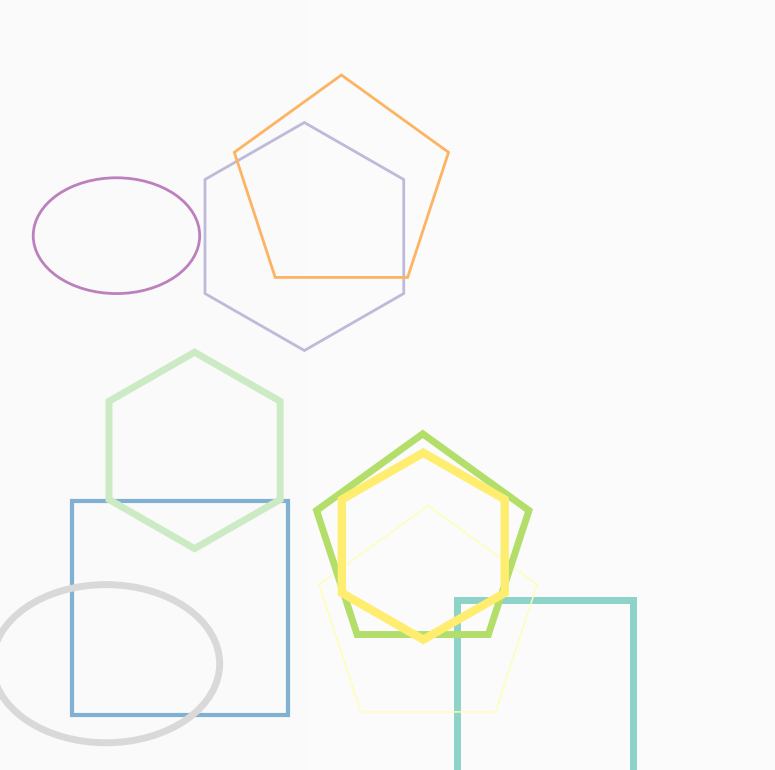[{"shape": "square", "thickness": 2.5, "radius": 0.57, "center": [0.703, 0.107]}, {"shape": "pentagon", "thickness": 0.5, "radius": 0.74, "center": [0.552, 0.195]}, {"shape": "hexagon", "thickness": 1, "radius": 0.74, "center": [0.393, 0.693]}, {"shape": "square", "thickness": 1.5, "radius": 0.7, "center": [0.233, 0.21]}, {"shape": "pentagon", "thickness": 1, "radius": 0.73, "center": [0.441, 0.757]}, {"shape": "pentagon", "thickness": 2.5, "radius": 0.72, "center": [0.546, 0.293]}, {"shape": "oval", "thickness": 2.5, "radius": 0.73, "center": [0.137, 0.138]}, {"shape": "oval", "thickness": 1, "radius": 0.54, "center": [0.15, 0.694]}, {"shape": "hexagon", "thickness": 2.5, "radius": 0.64, "center": [0.251, 0.415]}, {"shape": "hexagon", "thickness": 3, "radius": 0.61, "center": [0.546, 0.291]}]